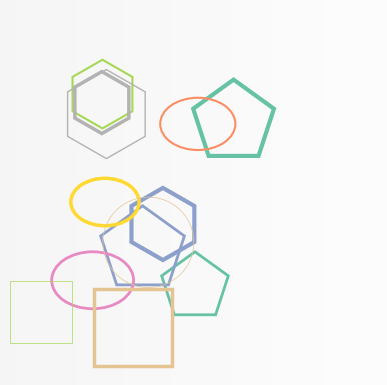[{"shape": "pentagon", "thickness": 2, "radius": 0.45, "center": [0.503, 0.256]}, {"shape": "pentagon", "thickness": 3, "radius": 0.55, "center": [0.603, 0.684]}, {"shape": "oval", "thickness": 1.5, "radius": 0.48, "center": [0.51, 0.678]}, {"shape": "pentagon", "thickness": 2, "radius": 0.57, "center": [0.368, 0.352]}, {"shape": "hexagon", "thickness": 3, "radius": 0.47, "center": [0.42, 0.418]}, {"shape": "oval", "thickness": 2, "radius": 0.53, "center": [0.239, 0.272]}, {"shape": "hexagon", "thickness": 1.5, "radius": 0.45, "center": [0.264, 0.756]}, {"shape": "square", "thickness": 0.5, "radius": 0.4, "center": [0.105, 0.19]}, {"shape": "oval", "thickness": 2.5, "radius": 0.44, "center": [0.271, 0.475]}, {"shape": "circle", "thickness": 0.5, "radius": 0.59, "center": [0.383, 0.371]}, {"shape": "square", "thickness": 2.5, "radius": 0.5, "center": [0.344, 0.149]}, {"shape": "hexagon", "thickness": 1, "radius": 0.58, "center": [0.275, 0.704]}, {"shape": "hexagon", "thickness": 2.5, "radius": 0.4, "center": [0.263, 0.734]}]